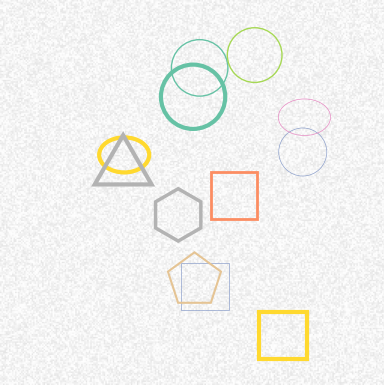[{"shape": "circle", "thickness": 1, "radius": 0.37, "center": [0.519, 0.824]}, {"shape": "circle", "thickness": 3, "radius": 0.42, "center": [0.502, 0.749]}, {"shape": "square", "thickness": 2, "radius": 0.3, "center": [0.607, 0.492]}, {"shape": "square", "thickness": 0.5, "radius": 0.31, "center": [0.533, 0.256]}, {"shape": "circle", "thickness": 0.5, "radius": 0.31, "center": [0.786, 0.605]}, {"shape": "oval", "thickness": 0.5, "radius": 0.34, "center": [0.791, 0.695]}, {"shape": "circle", "thickness": 1, "radius": 0.36, "center": [0.661, 0.857]}, {"shape": "oval", "thickness": 3, "radius": 0.33, "center": [0.323, 0.598]}, {"shape": "square", "thickness": 3, "radius": 0.31, "center": [0.735, 0.129]}, {"shape": "pentagon", "thickness": 1.5, "radius": 0.36, "center": [0.505, 0.272]}, {"shape": "triangle", "thickness": 3, "radius": 0.43, "center": [0.32, 0.564]}, {"shape": "hexagon", "thickness": 2.5, "radius": 0.34, "center": [0.463, 0.442]}]